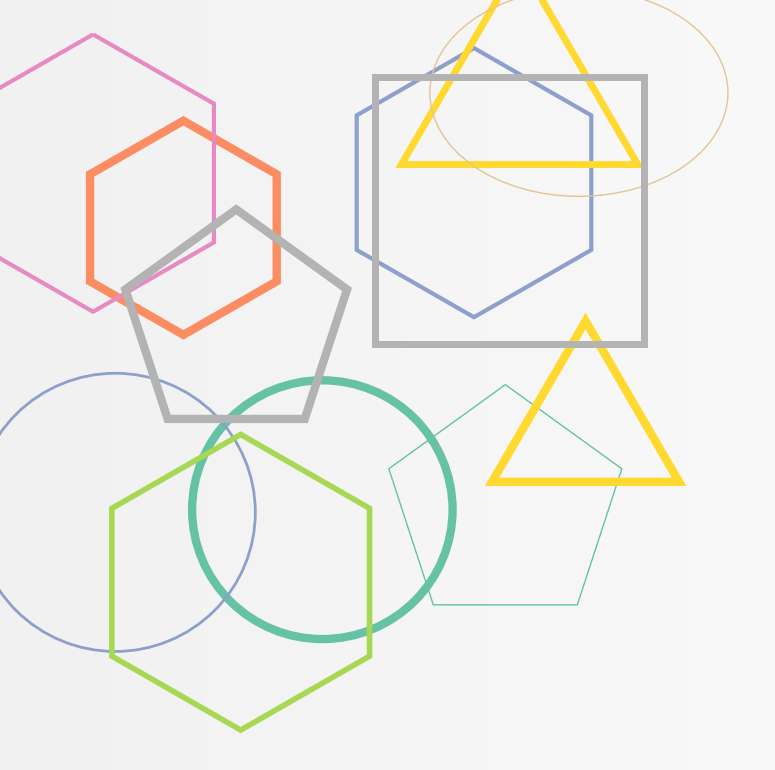[{"shape": "pentagon", "thickness": 0.5, "radius": 0.79, "center": [0.652, 0.342]}, {"shape": "circle", "thickness": 3, "radius": 0.84, "center": [0.416, 0.338]}, {"shape": "hexagon", "thickness": 3, "radius": 0.7, "center": [0.237, 0.704]}, {"shape": "circle", "thickness": 1, "radius": 0.9, "center": [0.149, 0.335]}, {"shape": "hexagon", "thickness": 1.5, "radius": 0.87, "center": [0.612, 0.763]}, {"shape": "hexagon", "thickness": 1.5, "radius": 0.9, "center": [0.12, 0.775]}, {"shape": "hexagon", "thickness": 2, "radius": 0.96, "center": [0.311, 0.244]}, {"shape": "triangle", "thickness": 3, "radius": 0.7, "center": [0.756, 0.444]}, {"shape": "triangle", "thickness": 2.5, "radius": 0.88, "center": [0.67, 0.874]}, {"shape": "oval", "thickness": 0.5, "radius": 0.96, "center": [0.747, 0.88]}, {"shape": "square", "thickness": 2.5, "radius": 0.87, "center": [0.657, 0.727]}, {"shape": "pentagon", "thickness": 3, "radius": 0.75, "center": [0.305, 0.578]}]